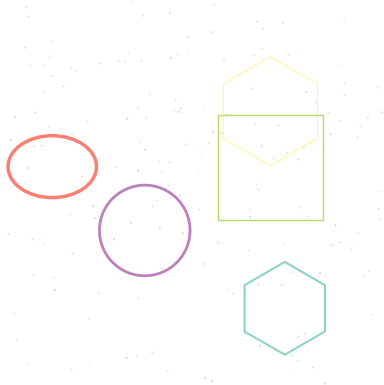[{"shape": "hexagon", "thickness": 1.5, "radius": 0.6, "center": [0.74, 0.199]}, {"shape": "oval", "thickness": 2.5, "radius": 0.57, "center": [0.136, 0.567]}, {"shape": "square", "thickness": 1, "radius": 0.68, "center": [0.702, 0.565]}, {"shape": "circle", "thickness": 2, "radius": 0.59, "center": [0.376, 0.401]}, {"shape": "hexagon", "thickness": 0.5, "radius": 0.71, "center": [0.702, 0.711]}]